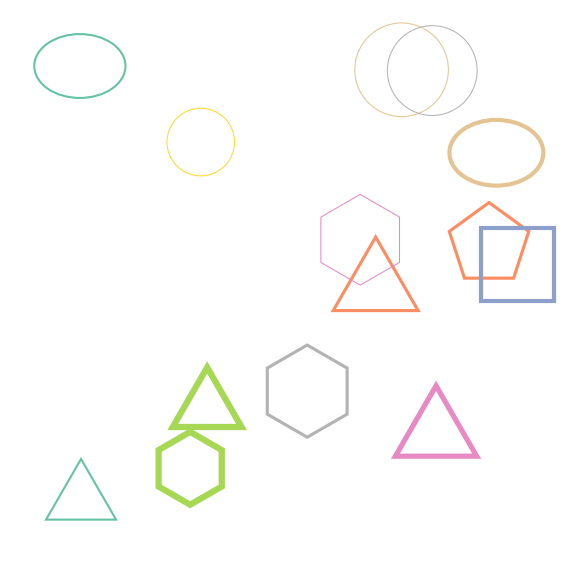[{"shape": "triangle", "thickness": 1, "radius": 0.35, "center": [0.14, 0.134]}, {"shape": "oval", "thickness": 1, "radius": 0.39, "center": [0.138, 0.885]}, {"shape": "triangle", "thickness": 1.5, "radius": 0.42, "center": [0.651, 0.504]}, {"shape": "pentagon", "thickness": 1.5, "radius": 0.36, "center": [0.847, 0.576]}, {"shape": "square", "thickness": 2, "radius": 0.31, "center": [0.897, 0.541]}, {"shape": "triangle", "thickness": 2.5, "radius": 0.41, "center": [0.755, 0.25]}, {"shape": "hexagon", "thickness": 0.5, "radius": 0.39, "center": [0.624, 0.584]}, {"shape": "triangle", "thickness": 3, "radius": 0.34, "center": [0.359, 0.294]}, {"shape": "hexagon", "thickness": 3, "radius": 0.32, "center": [0.329, 0.188]}, {"shape": "circle", "thickness": 0.5, "radius": 0.29, "center": [0.348, 0.753]}, {"shape": "oval", "thickness": 2, "radius": 0.41, "center": [0.86, 0.735]}, {"shape": "circle", "thickness": 0.5, "radius": 0.41, "center": [0.695, 0.878]}, {"shape": "circle", "thickness": 0.5, "radius": 0.39, "center": [0.748, 0.877]}, {"shape": "hexagon", "thickness": 1.5, "radius": 0.4, "center": [0.532, 0.322]}]